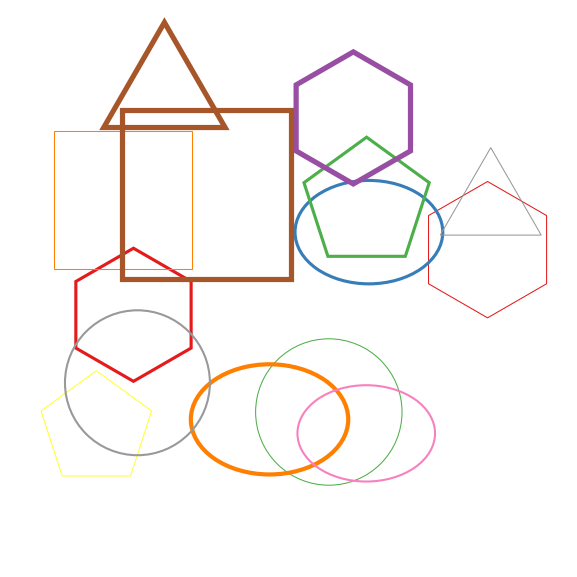[{"shape": "hexagon", "thickness": 1.5, "radius": 0.58, "center": [0.231, 0.454]}, {"shape": "hexagon", "thickness": 0.5, "radius": 0.59, "center": [0.844, 0.567]}, {"shape": "oval", "thickness": 1.5, "radius": 0.64, "center": [0.639, 0.597]}, {"shape": "circle", "thickness": 0.5, "radius": 0.63, "center": [0.569, 0.286]}, {"shape": "pentagon", "thickness": 1.5, "radius": 0.57, "center": [0.635, 0.648]}, {"shape": "hexagon", "thickness": 2.5, "radius": 0.57, "center": [0.612, 0.795]}, {"shape": "oval", "thickness": 2, "radius": 0.68, "center": [0.467, 0.273]}, {"shape": "square", "thickness": 0.5, "radius": 0.6, "center": [0.213, 0.653]}, {"shape": "pentagon", "thickness": 0.5, "radius": 0.5, "center": [0.167, 0.256]}, {"shape": "triangle", "thickness": 2.5, "radius": 0.61, "center": [0.285, 0.839]}, {"shape": "square", "thickness": 2.5, "radius": 0.73, "center": [0.358, 0.663]}, {"shape": "oval", "thickness": 1, "radius": 0.6, "center": [0.634, 0.249]}, {"shape": "triangle", "thickness": 0.5, "radius": 0.5, "center": [0.85, 0.643]}, {"shape": "circle", "thickness": 1, "radius": 0.63, "center": [0.238, 0.336]}]